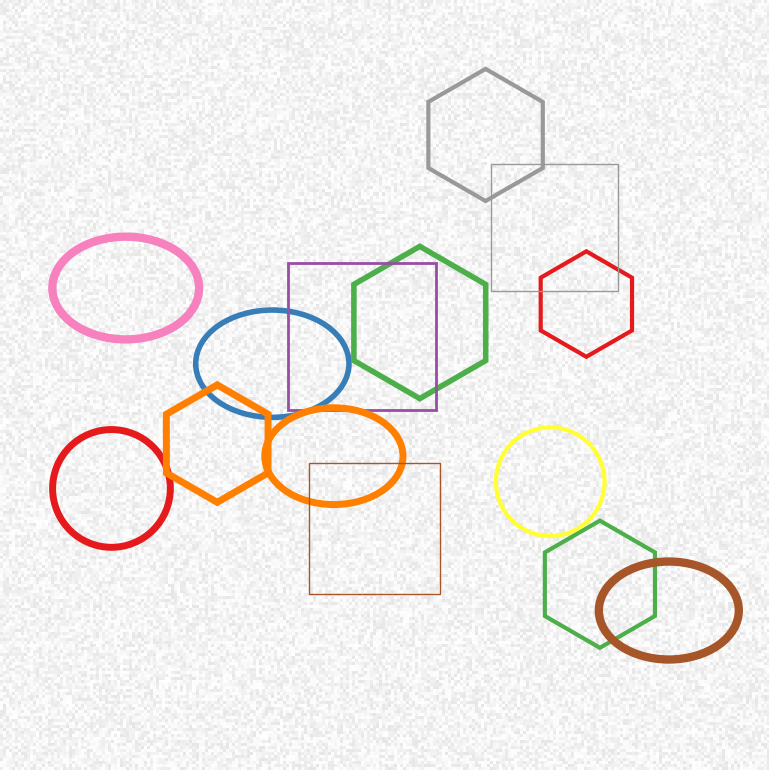[{"shape": "hexagon", "thickness": 1.5, "radius": 0.34, "center": [0.762, 0.605]}, {"shape": "circle", "thickness": 2.5, "radius": 0.38, "center": [0.145, 0.366]}, {"shape": "oval", "thickness": 2, "radius": 0.5, "center": [0.354, 0.528]}, {"shape": "hexagon", "thickness": 1.5, "radius": 0.41, "center": [0.779, 0.241]}, {"shape": "hexagon", "thickness": 2, "radius": 0.49, "center": [0.545, 0.581]}, {"shape": "square", "thickness": 1, "radius": 0.48, "center": [0.47, 0.563]}, {"shape": "hexagon", "thickness": 2.5, "radius": 0.38, "center": [0.282, 0.424]}, {"shape": "oval", "thickness": 2.5, "radius": 0.45, "center": [0.434, 0.408]}, {"shape": "circle", "thickness": 1.5, "radius": 0.35, "center": [0.715, 0.374]}, {"shape": "square", "thickness": 0.5, "radius": 0.43, "center": [0.486, 0.313]}, {"shape": "oval", "thickness": 3, "radius": 0.45, "center": [0.869, 0.207]}, {"shape": "oval", "thickness": 3, "radius": 0.48, "center": [0.163, 0.626]}, {"shape": "square", "thickness": 0.5, "radius": 0.41, "center": [0.72, 0.704]}, {"shape": "hexagon", "thickness": 1.5, "radius": 0.43, "center": [0.631, 0.825]}]